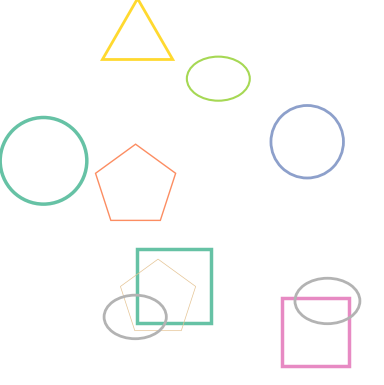[{"shape": "circle", "thickness": 2.5, "radius": 0.56, "center": [0.113, 0.582]}, {"shape": "square", "thickness": 2.5, "radius": 0.48, "center": [0.451, 0.257]}, {"shape": "pentagon", "thickness": 1, "radius": 0.55, "center": [0.352, 0.516]}, {"shape": "circle", "thickness": 2, "radius": 0.47, "center": [0.798, 0.632]}, {"shape": "square", "thickness": 2.5, "radius": 0.44, "center": [0.819, 0.138]}, {"shape": "oval", "thickness": 1.5, "radius": 0.41, "center": [0.567, 0.796]}, {"shape": "triangle", "thickness": 2, "radius": 0.53, "center": [0.357, 0.898]}, {"shape": "pentagon", "thickness": 0.5, "radius": 0.51, "center": [0.411, 0.224]}, {"shape": "oval", "thickness": 2, "radius": 0.42, "center": [0.85, 0.218]}, {"shape": "oval", "thickness": 2, "radius": 0.4, "center": [0.351, 0.177]}]